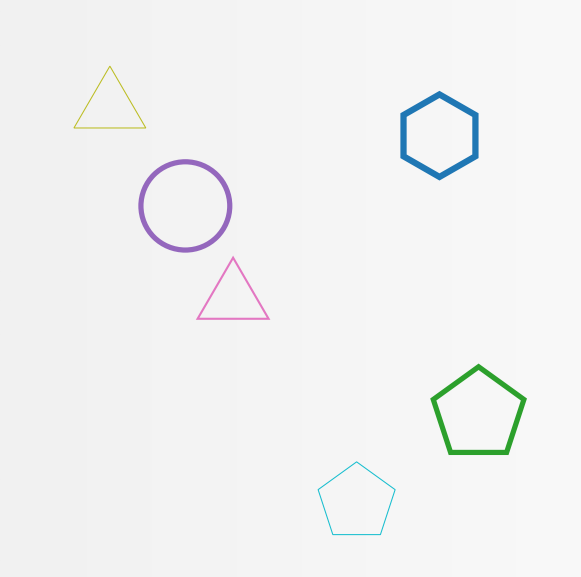[{"shape": "hexagon", "thickness": 3, "radius": 0.36, "center": [0.756, 0.764]}, {"shape": "pentagon", "thickness": 2.5, "radius": 0.41, "center": [0.823, 0.282]}, {"shape": "circle", "thickness": 2.5, "radius": 0.38, "center": [0.319, 0.643]}, {"shape": "triangle", "thickness": 1, "radius": 0.35, "center": [0.401, 0.482]}, {"shape": "triangle", "thickness": 0.5, "radius": 0.36, "center": [0.189, 0.813]}, {"shape": "pentagon", "thickness": 0.5, "radius": 0.35, "center": [0.614, 0.13]}]